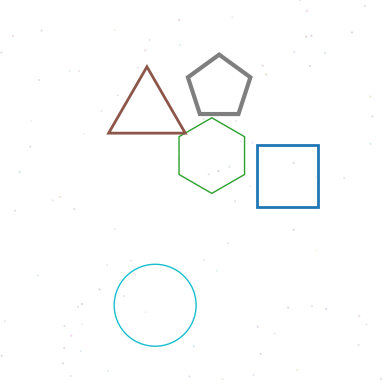[{"shape": "square", "thickness": 2, "radius": 0.4, "center": [0.747, 0.543]}, {"shape": "hexagon", "thickness": 1, "radius": 0.49, "center": [0.55, 0.596]}, {"shape": "triangle", "thickness": 2, "radius": 0.57, "center": [0.382, 0.712]}, {"shape": "pentagon", "thickness": 3, "radius": 0.43, "center": [0.569, 0.773]}, {"shape": "circle", "thickness": 1, "radius": 0.53, "center": [0.403, 0.207]}]